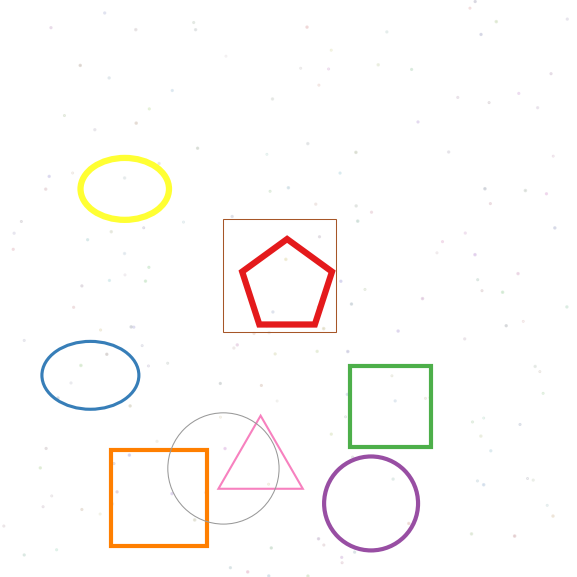[{"shape": "pentagon", "thickness": 3, "radius": 0.41, "center": [0.497, 0.503]}, {"shape": "oval", "thickness": 1.5, "radius": 0.42, "center": [0.157, 0.349]}, {"shape": "square", "thickness": 2, "radius": 0.35, "center": [0.676, 0.295]}, {"shape": "circle", "thickness": 2, "radius": 0.41, "center": [0.643, 0.127]}, {"shape": "square", "thickness": 2, "radius": 0.42, "center": [0.275, 0.137]}, {"shape": "oval", "thickness": 3, "radius": 0.38, "center": [0.216, 0.672]}, {"shape": "square", "thickness": 0.5, "radius": 0.49, "center": [0.484, 0.522]}, {"shape": "triangle", "thickness": 1, "radius": 0.42, "center": [0.451, 0.195]}, {"shape": "circle", "thickness": 0.5, "radius": 0.48, "center": [0.387, 0.188]}]